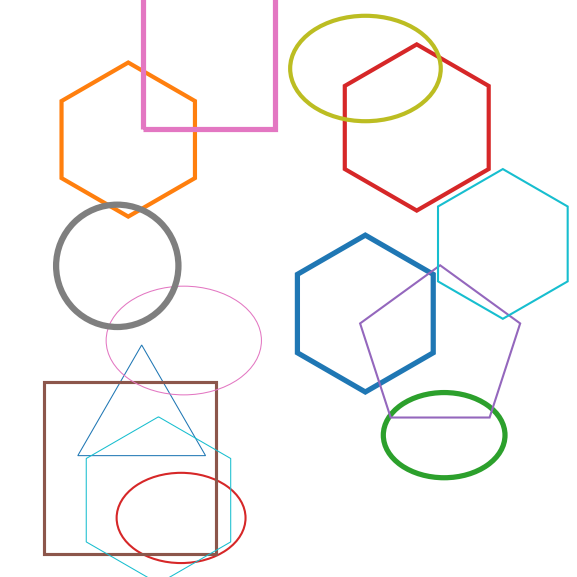[{"shape": "triangle", "thickness": 0.5, "radius": 0.64, "center": [0.245, 0.274]}, {"shape": "hexagon", "thickness": 2.5, "radius": 0.68, "center": [0.633, 0.456]}, {"shape": "hexagon", "thickness": 2, "radius": 0.67, "center": [0.222, 0.757]}, {"shape": "oval", "thickness": 2.5, "radius": 0.53, "center": [0.769, 0.246]}, {"shape": "hexagon", "thickness": 2, "radius": 0.72, "center": [0.722, 0.778]}, {"shape": "oval", "thickness": 1, "radius": 0.56, "center": [0.314, 0.102]}, {"shape": "pentagon", "thickness": 1, "radius": 0.73, "center": [0.762, 0.394]}, {"shape": "square", "thickness": 1.5, "radius": 0.74, "center": [0.225, 0.189]}, {"shape": "square", "thickness": 2.5, "radius": 0.57, "center": [0.362, 0.891]}, {"shape": "oval", "thickness": 0.5, "radius": 0.67, "center": [0.318, 0.409]}, {"shape": "circle", "thickness": 3, "radius": 0.53, "center": [0.203, 0.539]}, {"shape": "oval", "thickness": 2, "radius": 0.65, "center": [0.633, 0.881]}, {"shape": "hexagon", "thickness": 0.5, "radius": 0.72, "center": [0.274, 0.133]}, {"shape": "hexagon", "thickness": 1, "radius": 0.65, "center": [0.871, 0.577]}]